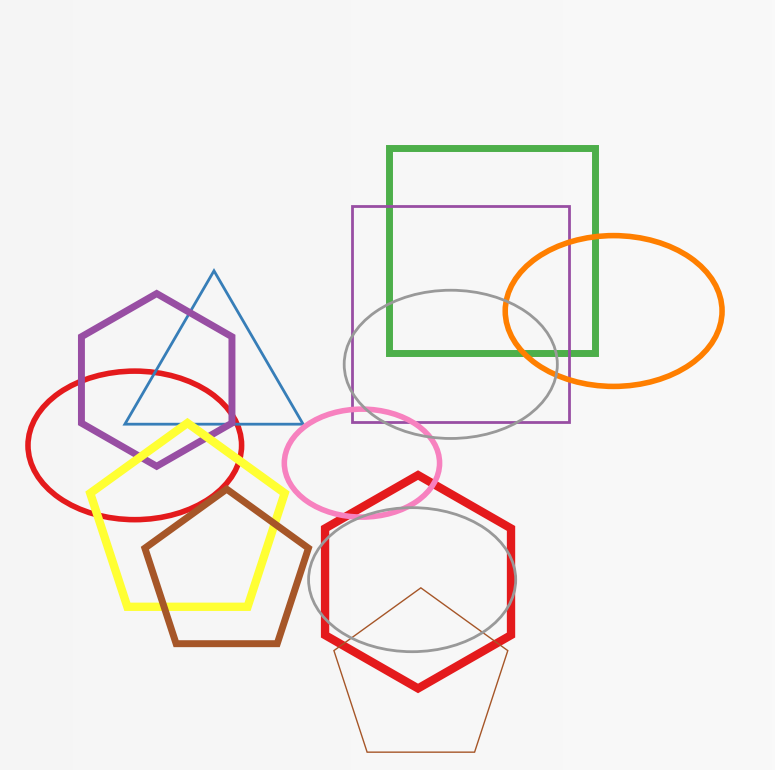[{"shape": "hexagon", "thickness": 3, "radius": 0.69, "center": [0.539, 0.244]}, {"shape": "oval", "thickness": 2, "radius": 0.69, "center": [0.174, 0.422]}, {"shape": "triangle", "thickness": 1, "radius": 0.66, "center": [0.276, 0.516]}, {"shape": "square", "thickness": 2.5, "radius": 0.67, "center": [0.635, 0.675]}, {"shape": "square", "thickness": 1, "radius": 0.7, "center": [0.594, 0.592]}, {"shape": "hexagon", "thickness": 2.5, "radius": 0.56, "center": [0.202, 0.507]}, {"shape": "oval", "thickness": 2, "radius": 0.7, "center": [0.792, 0.596]}, {"shape": "pentagon", "thickness": 3, "radius": 0.66, "center": [0.242, 0.319]}, {"shape": "pentagon", "thickness": 2.5, "radius": 0.55, "center": [0.292, 0.254]}, {"shape": "pentagon", "thickness": 0.5, "radius": 0.59, "center": [0.543, 0.119]}, {"shape": "oval", "thickness": 2, "radius": 0.5, "center": [0.467, 0.399]}, {"shape": "oval", "thickness": 1, "radius": 0.67, "center": [0.532, 0.247]}, {"shape": "oval", "thickness": 1, "radius": 0.69, "center": [0.582, 0.527]}]